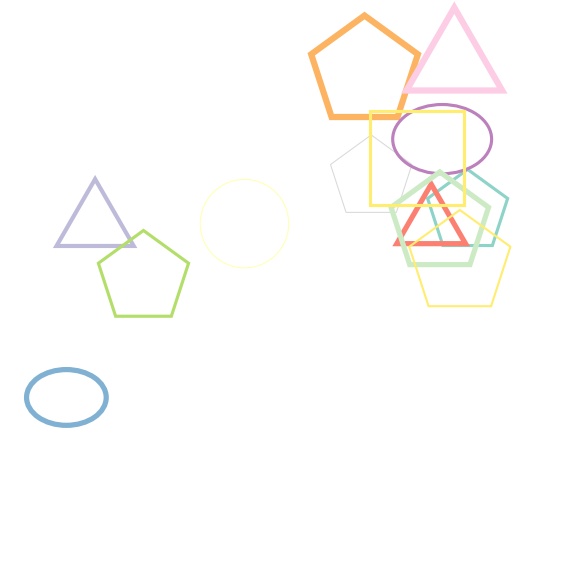[{"shape": "pentagon", "thickness": 1.5, "radius": 0.36, "center": [0.81, 0.633]}, {"shape": "circle", "thickness": 0.5, "radius": 0.38, "center": [0.423, 0.612]}, {"shape": "triangle", "thickness": 2, "radius": 0.39, "center": [0.165, 0.612]}, {"shape": "triangle", "thickness": 2.5, "radius": 0.34, "center": [0.747, 0.612]}, {"shape": "oval", "thickness": 2.5, "radius": 0.34, "center": [0.115, 0.311]}, {"shape": "pentagon", "thickness": 3, "radius": 0.49, "center": [0.631, 0.875]}, {"shape": "pentagon", "thickness": 1.5, "radius": 0.41, "center": [0.248, 0.518]}, {"shape": "triangle", "thickness": 3, "radius": 0.48, "center": [0.787, 0.89]}, {"shape": "pentagon", "thickness": 0.5, "radius": 0.37, "center": [0.643, 0.691]}, {"shape": "oval", "thickness": 1.5, "radius": 0.43, "center": [0.766, 0.758]}, {"shape": "pentagon", "thickness": 2.5, "radius": 0.44, "center": [0.762, 0.613]}, {"shape": "pentagon", "thickness": 1, "radius": 0.46, "center": [0.796, 0.543]}, {"shape": "square", "thickness": 1.5, "radius": 0.41, "center": [0.723, 0.725]}]